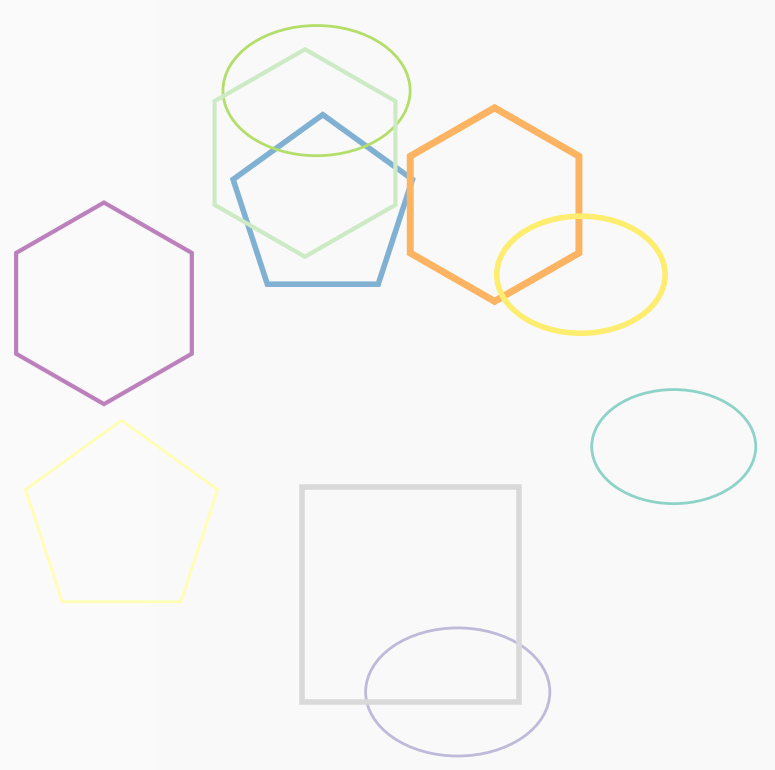[{"shape": "oval", "thickness": 1, "radius": 0.53, "center": [0.869, 0.42]}, {"shape": "pentagon", "thickness": 1, "radius": 0.65, "center": [0.157, 0.324]}, {"shape": "oval", "thickness": 1, "radius": 0.59, "center": [0.591, 0.101]}, {"shape": "pentagon", "thickness": 2, "radius": 0.61, "center": [0.416, 0.729]}, {"shape": "hexagon", "thickness": 2.5, "radius": 0.63, "center": [0.638, 0.734]}, {"shape": "oval", "thickness": 1, "radius": 0.6, "center": [0.408, 0.882]}, {"shape": "square", "thickness": 2, "radius": 0.7, "center": [0.53, 0.228]}, {"shape": "hexagon", "thickness": 1.5, "radius": 0.65, "center": [0.134, 0.606]}, {"shape": "hexagon", "thickness": 1.5, "radius": 0.67, "center": [0.394, 0.801]}, {"shape": "oval", "thickness": 2, "radius": 0.54, "center": [0.75, 0.643]}]